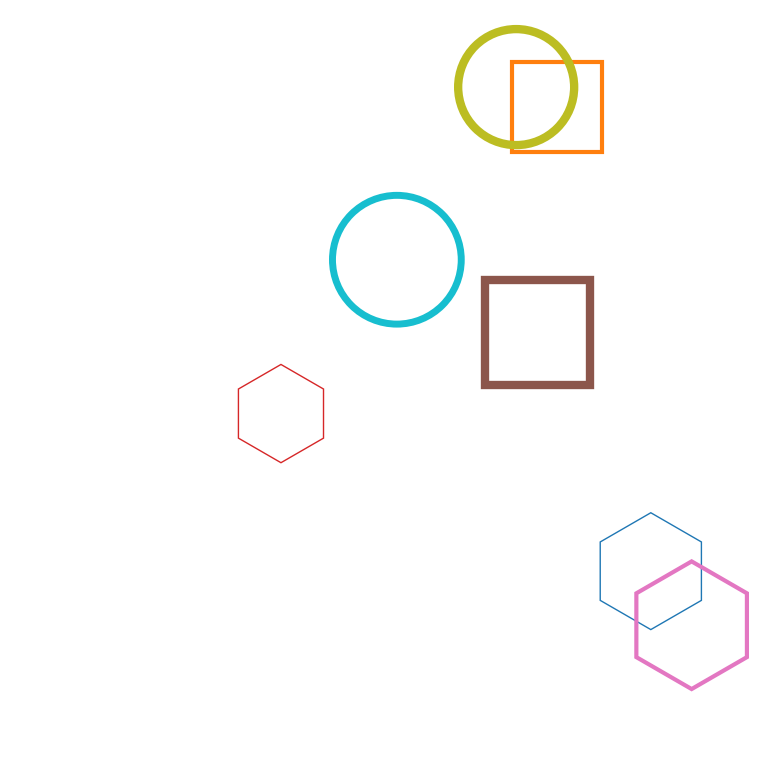[{"shape": "hexagon", "thickness": 0.5, "radius": 0.38, "center": [0.845, 0.258]}, {"shape": "square", "thickness": 1.5, "radius": 0.29, "center": [0.723, 0.861]}, {"shape": "hexagon", "thickness": 0.5, "radius": 0.32, "center": [0.365, 0.463]}, {"shape": "square", "thickness": 3, "radius": 0.34, "center": [0.698, 0.568]}, {"shape": "hexagon", "thickness": 1.5, "radius": 0.41, "center": [0.898, 0.188]}, {"shape": "circle", "thickness": 3, "radius": 0.38, "center": [0.67, 0.887]}, {"shape": "circle", "thickness": 2.5, "radius": 0.42, "center": [0.515, 0.663]}]